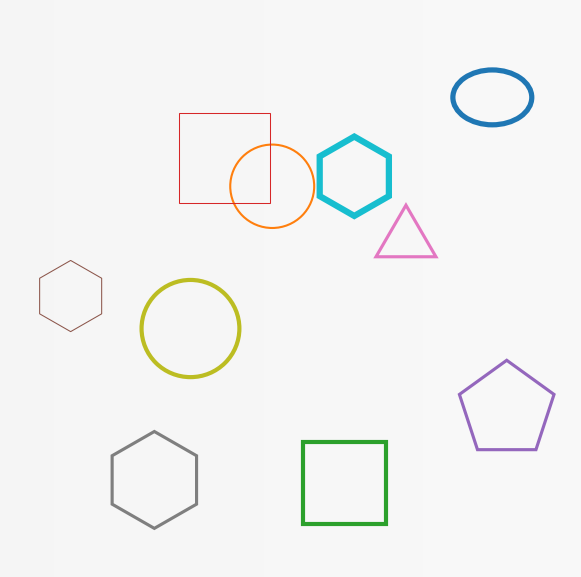[{"shape": "oval", "thickness": 2.5, "radius": 0.34, "center": [0.847, 0.831]}, {"shape": "circle", "thickness": 1, "radius": 0.36, "center": [0.468, 0.677]}, {"shape": "square", "thickness": 2, "radius": 0.36, "center": [0.593, 0.163]}, {"shape": "square", "thickness": 0.5, "radius": 0.39, "center": [0.386, 0.726]}, {"shape": "pentagon", "thickness": 1.5, "radius": 0.43, "center": [0.872, 0.29]}, {"shape": "hexagon", "thickness": 0.5, "radius": 0.31, "center": [0.122, 0.487]}, {"shape": "triangle", "thickness": 1.5, "radius": 0.3, "center": [0.698, 0.584]}, {"shape": "hexagon", "thickness": 1.5, "radius": 0.42, "center": [0.266, 0.168]}, {"shape": "circle", "thickness": 2, "radius": 0.42, "center": [0.328, 0.43]}, {"shape": "hexagon", "thickness": 3, "radius": 0.34, "center": [0.61, 0.694]}]